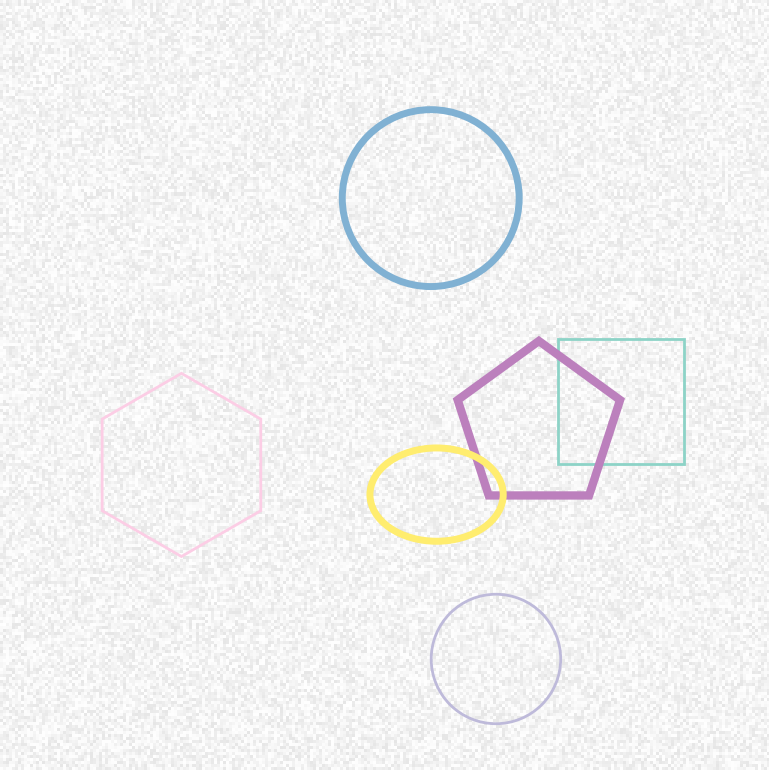[{"shape": "square", "thickness": 1, "radius": 0.41, "center": [0.806, 0.478]}, {"shape": "circle", "thickness": 1, "radius": 0.42, "center": [0.644, 0.144]}, {"shape": "circle", "thickness": 2.5, "radius": 0.57, "center": [0.559, 0.743]}, {"shape": "hexagon", "thickness": 1, "radius": 0.59, "center": [0.236, 0.396]}, {"shape": "pentagon", "thickness": 3, "radius": 0.55, "center": [0.7, 0.446]}, {"shape": "oval", "thickness": 2.5, "radius": 0.43, "center": [0.567, 0.358]}]